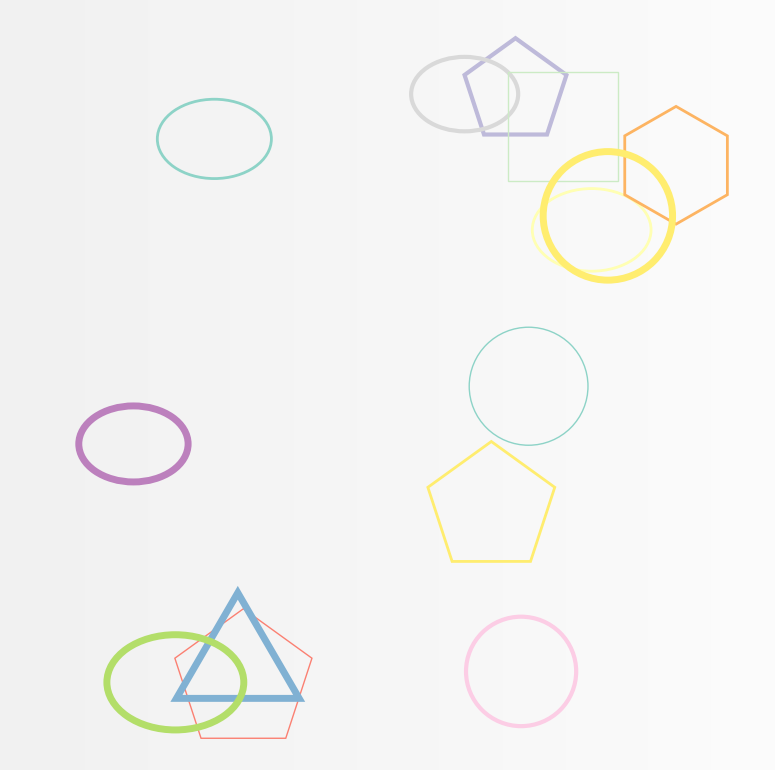[{"shape": "circle", "thickness": 0.5, "radius": 0.38, "center": [0.682, 0.498]}, {"shape": "oval", "thickness": 1, "radius": 0.37, "center": [0.277, 0.82]}, {"shape": "oval", "thickness": 1, "radius": 0.38, "center": [0.763, 0.701]}, {"shape": "pentagon", "thickness": 1.5, "radius": 0.35, "center": [0.665, 0.881]}, {"shape": "pentagon", "thickness": 0.5, "radius": 0.46, "center": [0.314, 0.116]}, {"shape": "triangle", "thickness": 2.5, "radius": 0.46, "center": [0.307, 0.139]}, {"shape": "hexagon", "thickness": 1, "radius": 0.38, "center": [0.872, 0.785]}, {"shape": "oval", "thickness": 2.5, "radius": 0.44, "center": [0.226, 0.114]}, {"shape": "circle", "thickness": 1.5, "radius": 0.36, "center": [0.672, 0.128]}, {"shape": "oval", "thickness": 1.5, "radius": 0.35, "center": [0.6, 0.878]}, {"shape": "oval", "thickness": 2.5, "radius": 0.35, "center": [0.172, 0.423]}, {"shape": "square", "thickness": 0.5, "radius": 0.35, "center": [0.727, 0.836]}, {"shape": "pentagon", "thickness": 1, "radius": 0.43, "center": [0.634, 0.341]}, {"shape": "circle", "thickness": 2.5, "radius": 0.42, "center": [0.784, 0.72]}]